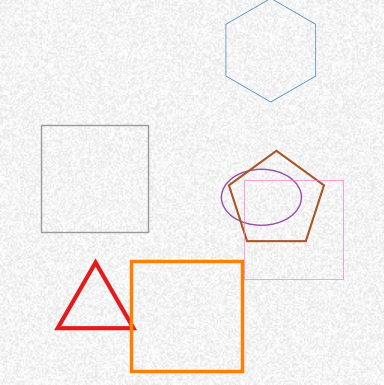[{"shape": "triangle", "thickness": 3, "radius": 0.57, "center": [0.248, 0.204]}, {"shape": "hexagon", "thickness": 0.5, "radius": 0.67, "center": [0.703, 0.87]}, {"shape": "oval", "thickness": 1, "radius": 0.52, "center": [0.679, 0.488]}, {"shape": "square", "thickness": 2.5, "radius": 0.72, "center": [0.484, 0.179]}, {"shape": "pentagon", "thickness": 1.5, "radius": 0.65, "center": [0.718, 0.479]}, {"shape": "square", "thickness": 0.5, "radius": 0.64, "center": [0.763, 0.403]}, {"shape": "square", "thickness": 1, "radius": 0.69, "center": [0.246, 0.536]}]